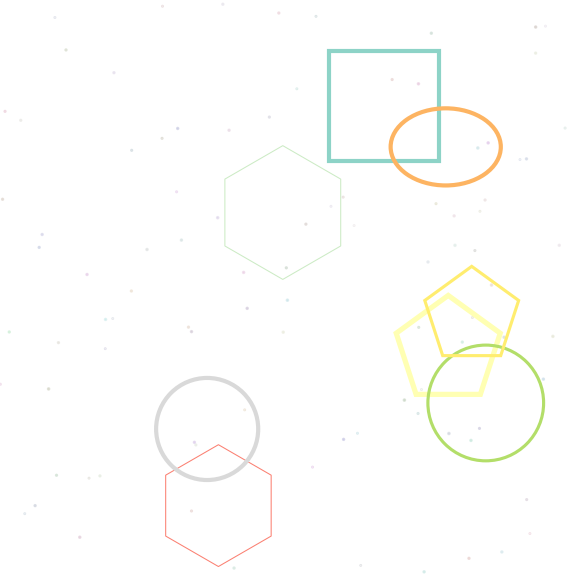[{"shape": "square", "thickness": 2, "radius": 0.48, "center": [0.665, 0.815]}, {"shape": "pentagon", "thickness": 2.5, "radius": 0.47, "center": [0.776, 0.393]}, {"shape": "hexagon", "thickness": 0.5, "radius": 0.53, "center": [0.378, 0.124]}, {"shape": "oval", "thickness": 2, "radius": 0.48, "center": [0.772, 0.745]}, {"shape": "circle", "thickness": 1.5, "radius": 0.5, "center": [0.841, 0.301]}, {"shape": "circle", "thickness": 2, "radius": 0.44, "center": [0.359, 0.256]}, {"shape": "hexagon", "thickness": 0.5, "radius": 0.58, "center": [0.49, 0.631]}, {"shape": "pentagon", "thickness": 1.5, "radius": 0.43, "center": [0.817, 0.452]}]